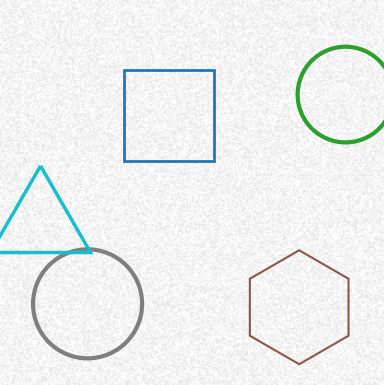[{"shape": "square", "thickness": 2, "radius": 0.59, "center": [0.439, 0.7]}, {"shape": "circle", "thickness": 3, "radius": 0.62, "center": [0.897, 0.754]}, {"shape": "hexagon", "thickness": 1.5, "radius": 0.74, "center": [0.777, 0.202]}, {"shape": "circle", "thickness": 3, "radius": 0.71, "center": [0.227, 0.211]}, {"shape": "triangle", "thickness": 2.5, "radius": 0.75, "center": [0.105, 0.419]}]